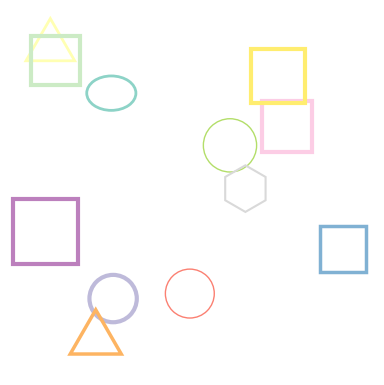[{"shape": "oval", "thickness": 2, "radius": 0.32, "center": [0.289, 0.758]}, {"shape": "triangle", "thickness": 2, "radius": 0.37, "center": [0.131, 0.879]}, {"shape": "circle", "thickness": 3, "radius": 0.31, "center": [0.294, 0.225]}, {"shape": "circle", "thickness": 1, "radius": 0.32, "center": [0.493, 0.237]}, {"shape": "square", "thickness": 2.5, "radius": 0.3, "center": [0.891, 0.354]}, {"shape": "triangle", "thickness": 2.5, "radius": 0.38, "center": [0.249, 0.119]}, {"shape": "circle", "thickness": 1, "radius": 0.35, "center": [0.597, 0.622]}, {"shape": "square", "thickness": 3, "radius": 0.33, "center": [0.746, 0.671]}, {"shape": "hexagon", "thickness": 1.5, "radius": 0.3, "center": [0.637, 0.51]}, {"shape": "square", "thickness": 3, "radius": 0.42, "center": [0.119, 0.399]}, {"shape": "square", "thickness": 3, "radius": 0.32, "center": [0.144, 0.843]}, {"shape": "square", "thickness": 3, "radius": 0.35, "center": [0.721, 0.803]}]